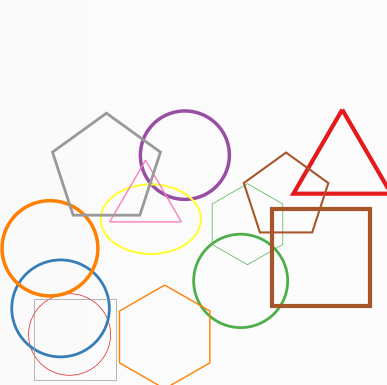[{"shape": "triangle", "thickness": 3, "radius": 0.73, "center": [0.883, 0.57]}, {"shape": "circle", "thickness": 0.5, "radius": 0.53, "center": [0.18, 0.131]}, {"shape": "circle", "thickness": 2, "radius": 0.63, "center": [0.156, 0.199]}, {"shape": "circle", "thickness": 2, "radius": 0.61, "center": [0.621, 0.27]}, {"shape": "hexagon", "thickness": 0.5, "radius": 0.53, "center": [0.639, 0.418]}, {"shape": "circle", "thickness": 2.5, "radius": 0.57, "center": [0.477, 0.597]}, {"shape": "hexagon", "thickness": 1, "radius": 0.67, "center": [0.425, 0.125]}, {"shape": "circle", "thickness": 2.5, "radius": 0.62, "center": [0.129, 0.355]}, {"shape": "oval", "thickness": 1.5, "radius": 0.65, "center": [0.389, 0.431]}, {"shape": "square", "thickness": 3, "radius": 0.63, "center": [0.828, 0.332]}, {"shape": "pentagon", "thickness": 1.5, "radius": 0.57, "center": [0.738, 0.489]}, {"shape": "triangle", "thickness": 1, "radius": 0.53, "center": [0.376, 0.477]}, {"shape": "pentagon", "thickness": 2, "radius": 0.73, "center": [0.275, 0.56]}, {"shape": "square", "thickness": 0.5, "radius": 0.53, "center": [0.193, 0.118]}]